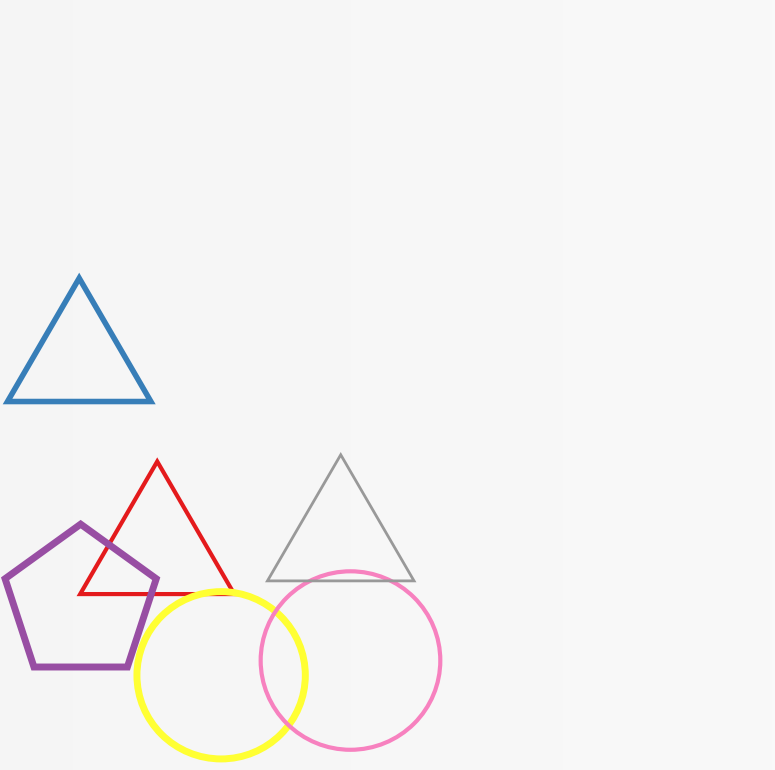[{"shape": "triangle", "thickness": 1.5, "radius": 0.57, "center": [0.203, 0.286]}, {"shape": "triangle", "thickness": 2, "radius": 0.53, "center": [0.102, 0.532]}, {"shape": "pentagon", "thickness": 2.5, "radius": 0.51, "center": [0.104, 0.217]}, {"shape": "circle", "thickness": 2.5, "radius": 0.54, "center": [0.285, 0.123]}, {"shape": "circle", "thickness": 1.5, "radius": 0.58, "center": [0.452, 0.142]}, {"shape": "triangle", "thickness": 1, "radius": 0.55, "center": [0.44, 0.3]}]